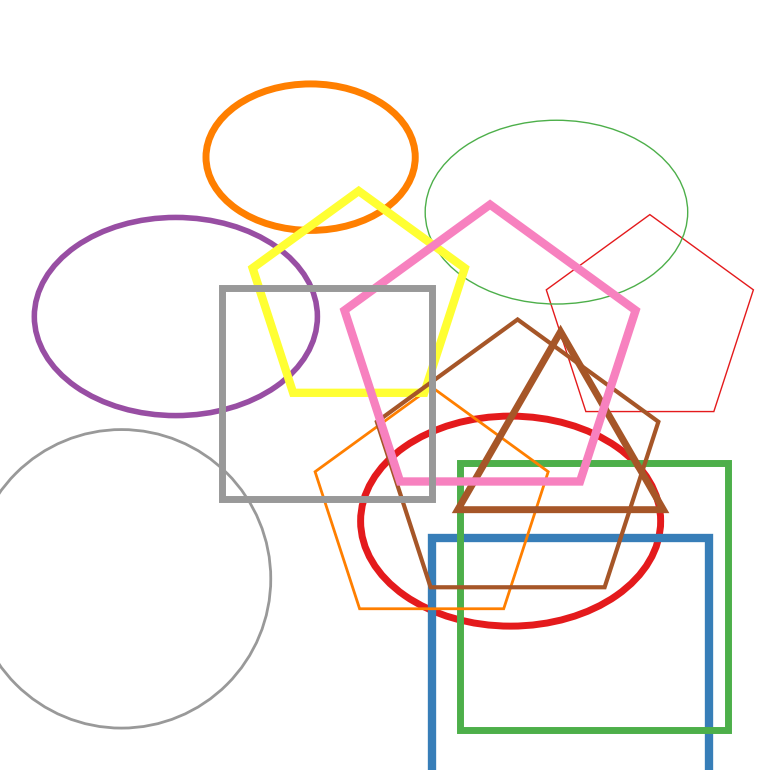[{"shape": "oval", "thickness": 2.5, "radius": 0.97, "center": [0.663, 0.323]}, {"shape": "pentagon", "thickness": 0.5, "radius": 0.71, "center": [0.844, 0.58]}, {"shape": "square", "thickness": 3, "radius": 0.9, "center": [0.741, 0.121]}, {"shape": "square", "thickness": 2.5, "radius": 0.87, "center": [0.771, 0.225]}, {"shape": "oval", "thickness": 0.5, "radius": 0.85, "center": [0.723, 0.725]}, {"shape": "oval", "thickness": 2, "radius": 0.92, "center": [0.228, 0.589]}, {"shape": "oval", "thickness": 2.5, "radius": 0.68, "center": [0.403, 0.796]}, {"shape": "pentagon", "thickness": 1, "radius": 0.8, "center": [0.561, 0.338]}, {"shape": "pentagon", "thickness": 3, "radius": 0.72, "center": [0.466, 0.607]}, {"shape": "pentagon", "thickness": 1.5, "radius": 0.96, "center": [0.672, 0.393]}, {"shape": "triangle", "thickness": 2.5, "radius": 0.77, "center": [0.728, 0.415]}, {"shape": "pentagon", "thickness": 3, "radius": 0.99, "center": [0.636, 0.536]}, {"shape": "circle", "thickness": 1, "radius": 0.97, "center": [0.158, 0.248]}, {"shape": "square", "thickness": 2.5, "radius": 0.68, "center": [0.425, 0.489]}]